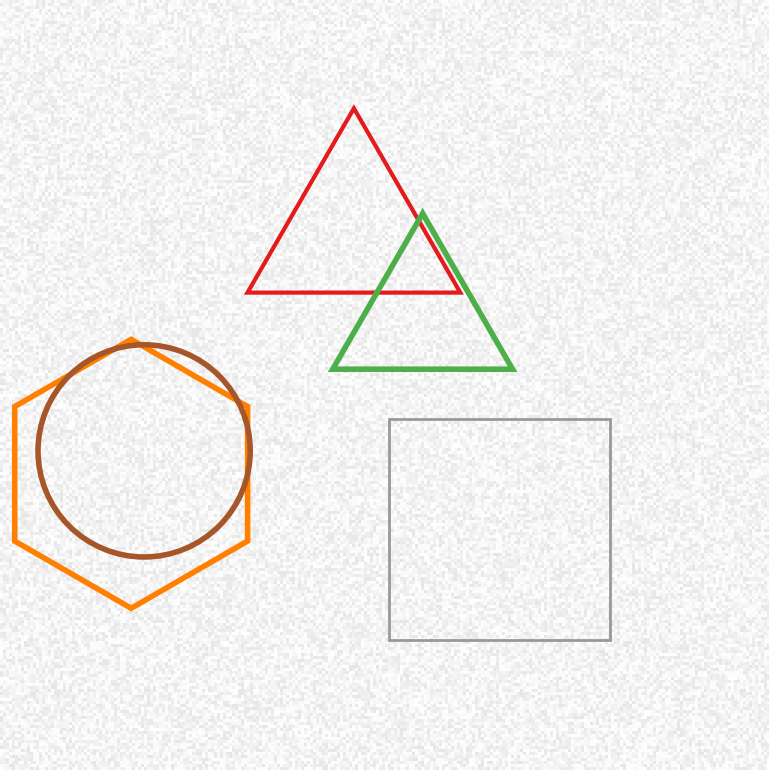[{"shape": "triangle", "thickness": 1.5, "radius": 0.8, "center": [0.46, 0.7]}, {"shape": "triangle", "thickness": 2, "radius": 0.67, "center": [0.549, 0.588]}, {"shape": "hexagon", "thickness": 2, "radius": 0.87, "center": [0.17, 0.385]}, {"shape": "circle", "thickness": 2, "radius": 0.69, "center": [0.187, 0.414]}, {"shape": "square", "thickness": 1, "radius": 0.72, "center": [0.649, 0.312]}]